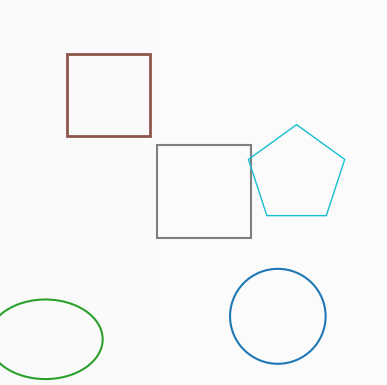[{"shape": "circle", "thickness": 1.5, "radius": 0.62, "center": [0.717, 0.178]}, {"shape": "oval", "thickness": 1.5, "radius": 0.74, "center": [0.117, 0.119]}, {"shape": "square", "thickness": 2, "radius": 0.53, "center": [0.28, 0.754]}, {"shape": "square", "thickness": 1.5, "radius": 0.6, "center": [0.526, 0.502]}, {"shape": "pentagon", "thickness": 1, "radius": 0.65, "center": [0.765, 0.546]}]